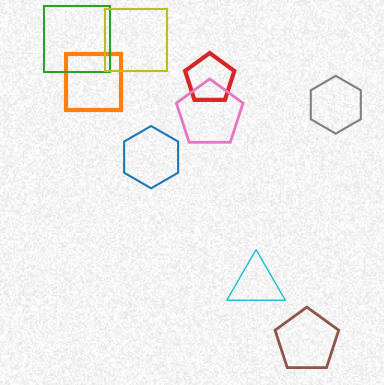[{"shape": "hexagon", "thickness": 1.5, "radius": 0.4, "center": [0.393, 0.592]}, {"shape": "square", "thickness": 3, "radius": 0.36, "center": [0.243, 0.788]}, {"shape": "square", "thickness": 1.5, "radius": 0.43, "center": [0.201, 0.9]}, {"shape": "pentagon", "thickness": 3, "radius": 0.34, "center": [0.545, 0.795]}, {"shape": "pentagon", "thickness": 2, "radius": 0.43, "center": [0.797, 0.115]}, {"shape": "pentagon", "thickness": 2, "radius": 0.45, "center": [0.545, 0.704]}, {"shape": "hexagon", "thickness": 1.5, "radius": 0.38, "center": [0.872, 0.728]}, {"shape": "square", "thickness": 1.5, "radius": 0.4, "center": [0.352, 0.896]}, {"shape": "triangle", "thickness": 1, "radius": 0.44, "center": [0.665, 0.264]}]